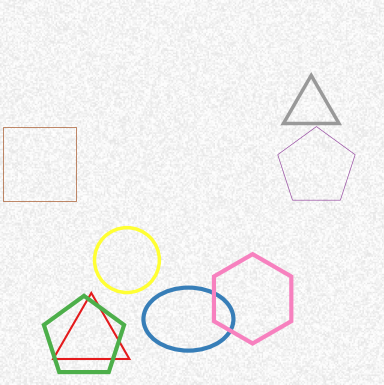[{"shape": "triangle", "thickness": 1.5, "radius": 0.57, "center": [0.237, 0.125]}, {"shape": "oval", "thickness": 3, "radius": 0.58, "center": [0.489, 0.171]}, {"shape": "pentagon", "thickness": 3, "radius": 0.55, "center": [0.218, 0.122]}, {"shape": "pentagon", "thickness": 0.5, "radius": 0.53, "center": [0.822, 0.566]}, {"shape": "circle", "thickness": 2.5, "radius": 0.42, "center": [0.33, 0.324]}, {"shape": "square", "thickness": 0.5, "radius": 0.48, "center": [0.103, 0.575]}, {"shape": "hexagon", "thickness": 3, "radius": 0.58, "center": [0.656, 0.224]}, {"shape": "triangle", "thickness": 2.5, "radius": 0.42, "center": [0.808, 0.721]}]